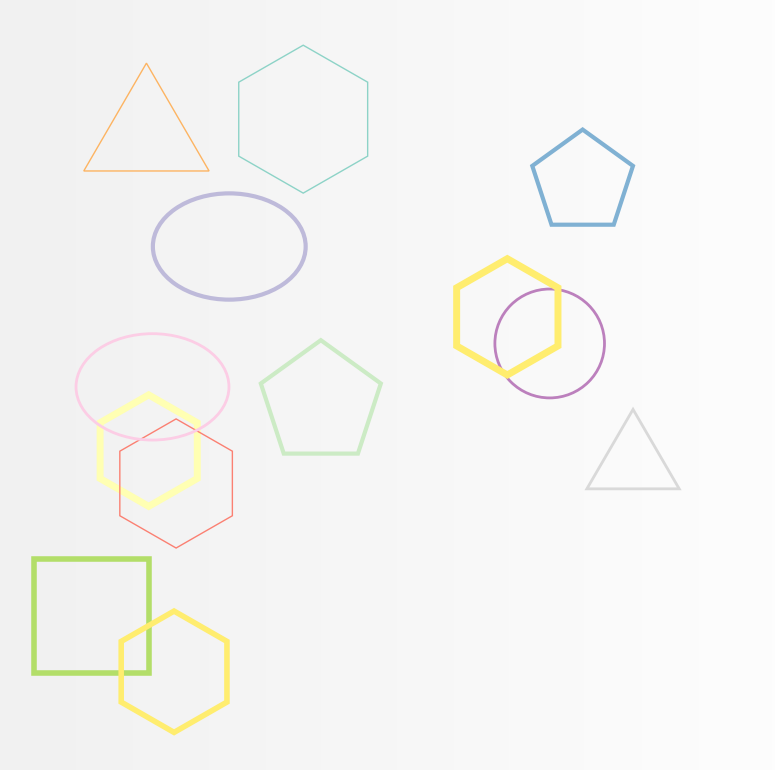[{"shape": "hexagon", "thickness": 0.5, "radius": 0.48, "center": [0.391, 0.845]}, {"shape": "hexagon", "thickness": 2.5, "radius": 0.36, "center": [0.192, 0.415]}, {"shape": "oval", "thickness": 1.5, "radius": 0.49, "center": [0.296, 0.68]}, {"shape": "hexagon", "thickness": 0.5, "radius": 0.42, "center": [0.227, 0.372]}, {"shape": "pentagon", "thickness": 1.5, "radius": 0.34, "center": [0.752, 0.763]}, {"shape": "triangle", "thickness": 0.5, "radius": 0.47, "center": [0.189, 0.825]}, {"shape": "square", "thickness": 2, "radius": 0.37, "center": [0.118, 0.2]}, {"shape": "oval", "thickness": 1, "radius": 0.49, "center": [0.197, 0.498]}, {"shape": "triangle", "thickness": 1, "radius": 0.34, "center": [0.817, 0.4]}, {"shape": "circle", "thickness": 1, "radius": 0.35, "center": [0.709, 0.554]}, {"shape": "pentagon", "thickness": 1.5, "radius": 0.41, "center": [0.414, 0.477]}, {"shape": "hexagon", "thickness": 2, "radius": 0.39, "center": [0.225, 0.128]}, {"shape": "hexagon", "thickness": 2.5, "radius": 0.38, "center": [0.655, 0.589]}]